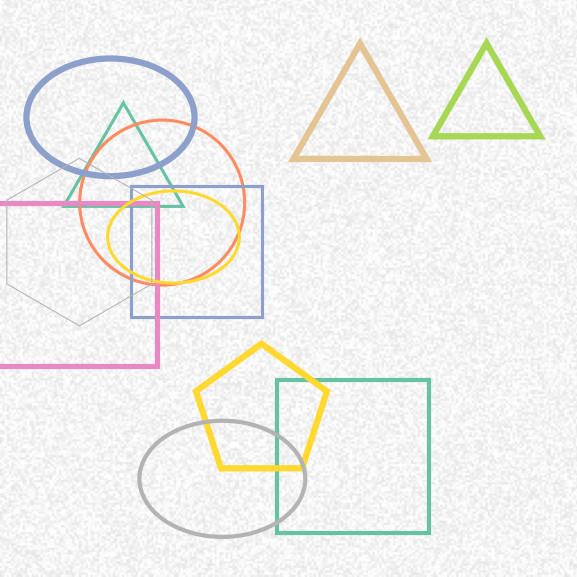[{"shape": "square", "thickness": 2, "radius": 0.66, "center": [0.612, 0.209]}, {"shape": "triangle", "thickness": 1.5, "radius": 0.6, "center": [0.214, 0.701]}, {"shape": "circle", "thickness": 1.5, "radius": 0.71, "center": [0.281, 0.648]}, {"shape": "oval", "thickness": 3, "radius": 0.73, "center": [0.191, 0.796]}, {"shape": "square", "thickness": 1.5, "radius": 0.57, "center": [0.341, 0.563]}, {"shape": "square", "thickness": 2.5, "radius": 0.71, "center": [0.13, 0.507]}, {"shape": "triangle", "thickness": 3, "radius": 0.54, "center": [0.842, 0.817]}, {"shape": "pentagon", "thickness": 3, "radius": 0.6, "center": [0.453, 0.285]}, {"shape": "oval", "thickness": 1.5, "radius": 0.57, "center": [0.3, 0.589]}, {"shape": "triangle", "thickness": 3, "radius": 0.67, "center": [0.623, 0.791]}, {"shape": "oval", "thickness": 2, "radius": 0.72, "center": [0.385, 0.17]}, {"shape": "hexagon", "thickness": 0.5, "radius": 0.73, "center": [0.137, 0.58]}]